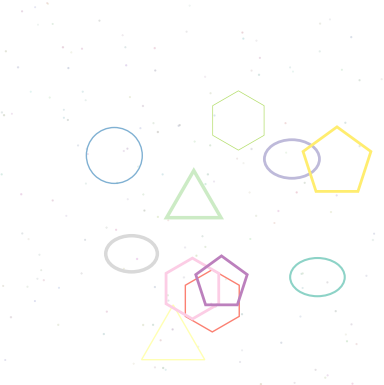[{"shape": "oval", "thickness": 1.5, "radius": 0.35, "center": [0.825, 0.28]}, {"shape": "triangle", "thickness": 1, "radius": 0.47, "center": [0.45, 0.113]}, {"shape": "oval", "thickness": 2, "radius": 0.36, "center": [0.758, 0.587]}, {"shape": "hexagon", "thickness": 1, "radius": 0.4, "center": [0.551, 0.219]}, {"shape": "circle", "thickness": 1, "radius": 0.36, "center": [0.297, 0.596]}, {"shape": "hexagon", "thickness": 0.5, "radius": 0.39, "center": [0.619, 0.687]}, {"shape": "hexagon", "thickness": 2, "radius": 0.4, "center": [0.5, 0.251]}, {"shape": "oval", "thickness": 2.5, "radius": 0.34, "center": [0.342, 0.341]}, {"shape": "pentagon", "thickness": 2, "radius": 0.35, "center": [0.575, 0.265]}, {"shape": "triangle", "thickness": 2.5, "radius": 0.41, "center": [0.503, 0.475]}, {"shape": "pentagon", "thickness": 2, "radius": 0.46, "center": [0.875, 0.578]}]